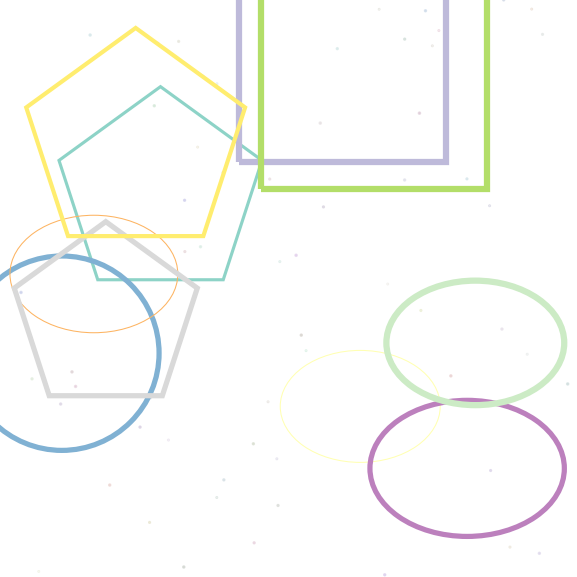[{"shape": "pentagon", "thickness": 1.5, "radius": 0.92, "center": [0.278, 0.664]}, {"shape": "oval", "thickness": 0.5, "radius": 0.69, "center": [0.624, 0.295]}, {"shape": "square", "thickness": 3, "radius": 0.9, "center": [0.593, 0.898]}, {"shape": "circle", "thickness": 2.5, "radius": 0.84, "center": [0.107, 0.388]}, {"shape": "oval", "thickness": 0.5, "radius": 0.73, "center": [0.163, 0.525]}, {"shape": "square", "thickness": 3, "radius": 0.98, "center": [0.648, 0.868]}, {"shape": "pentagon", "thickness": 2.5, "radius": 0.83, "center": [0.183, 0.449]}, {"shape": "oval", "thickness": 2.5, "radius": 0.84, "center": [0.809, 0.188]}, {"shape": "oval", "thickness": 3, "radius": 0.77, "center": [0.823, 0.405]}, {"shape": "pentagon", "thickness": 2, "radius": 1.0, "center": [0.235, 0.752]}]